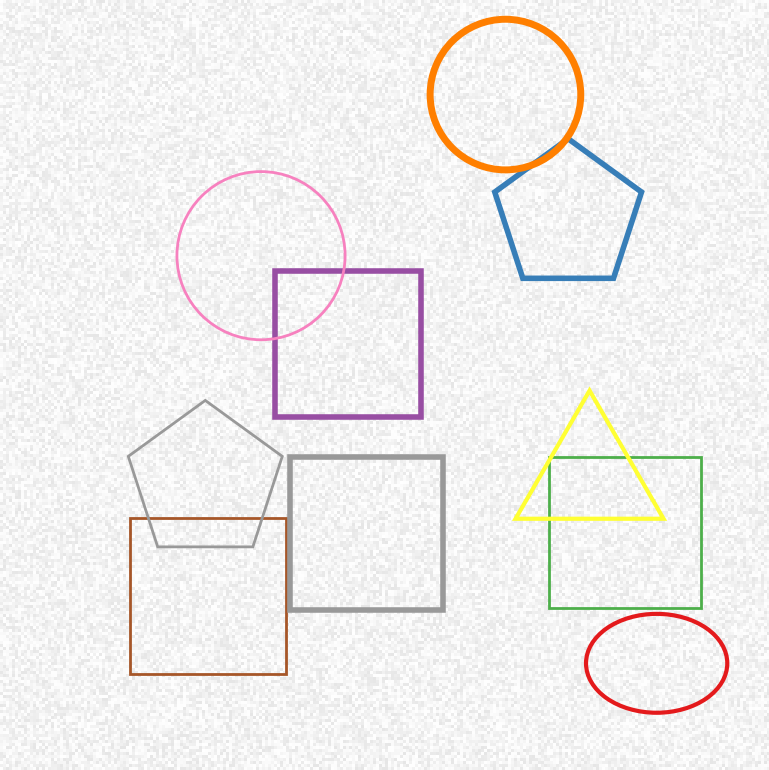[{"shape": "oval", "thickness": 1.5, "radius": 0.46, "center": [0.853, 0.139]}, {"shape": "pentagon", "thickness": 2, "radius": 0.5, "center": [0.738, 0.72]}, {"shape": "square", "thickness": 1, "radius": 0.49, "center": [0.812, 0.308]}, {"shape": "square", "thickness": 2, "radius": 0.47, "center": [0.452, 0.553]}, {"shape": "circle", "thickness": 2.5, "radius": 0.49, "center": [0.656, 0.877]}, {"shape": "triangle", "thickness": 1.5, "radius": 0.55, "center": [0.766, 0.382]}, {"shape": "square", "thickness": 1, "radius": 0.51, "center": [0.27, 0.226]}, {"shape": "circle", "thickness": 1, "radius": 0.55, "center": [0.339, 0.668]}, {"shape": "square", "thickness": 2, "radius": 0.5, "center": [0.475, 0.307]}, {"shape": "pentagon", "thickness": 1, "radius": 0.53, "center": [0.267, 0.375]}]